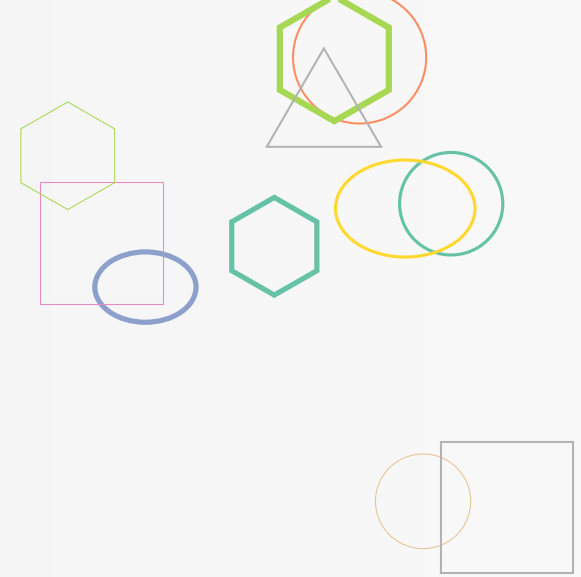[{"shape": "circle", "thickness": 1.5, "radius": 0.44, "center": [0.776, 0.646]}, {"shape": "hexagon", "thickness": 2.5, "radius": 0.42, "center": [0.472, 0.573]}, {"shape": "circle", "thickness": 1, "radius": 0.57, "center": [0.619, 0.9]}, {"shape": "oval", "thickness": 2.5, "radius": 0.44, "center": [0.25, 0.502]}, {"shape": "square", "thickness": 0.5, "radius": 0.53, "center": [0.175, 0.578]}, {"shape": "hexagon", "thickness": 0.5, "radius": 0.47, "center": [0.117, 0.729]}, {"shape": "hexagon", "thickness": 3, "radius": 0.54, "center": [0.575, 0.897]}, {"shape": "oval", "thickness": 1.5, "radius": 0.6, "center": [0.697, 0.638]}, {"shape": "circle", "thickness": 0.5, "radius": 0.41, "center": [0.728, 0.131]}, {"shape": "triangle", "thickness": 1, "radius": 0.57, "center": [0.557, 0.802]}, {"shape": "square", "thickness": 1, "radius": 0.57, "center": [0.873, 0.12]}]